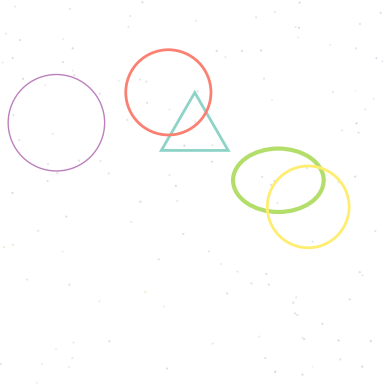[{"shape": "triangle", "thickness": 2, "radius": 0.5, "center": [0.506, 0.659]}, {"shape": "circle", "thickness": 2, "radius": 0.55, "center": [0.437, 0.76]}, {"shape": "oval", "thickness": 3, "radius": 0.59, "center": [0.723, 0.532]}, {"shape": "circle", "thickness": 1, "radius": 0.63, "center": [0.146, 0.681]}, {"shape": "circle", "thickness": 2, "radius": 0.53, "center": [0.801, 0.463]}]